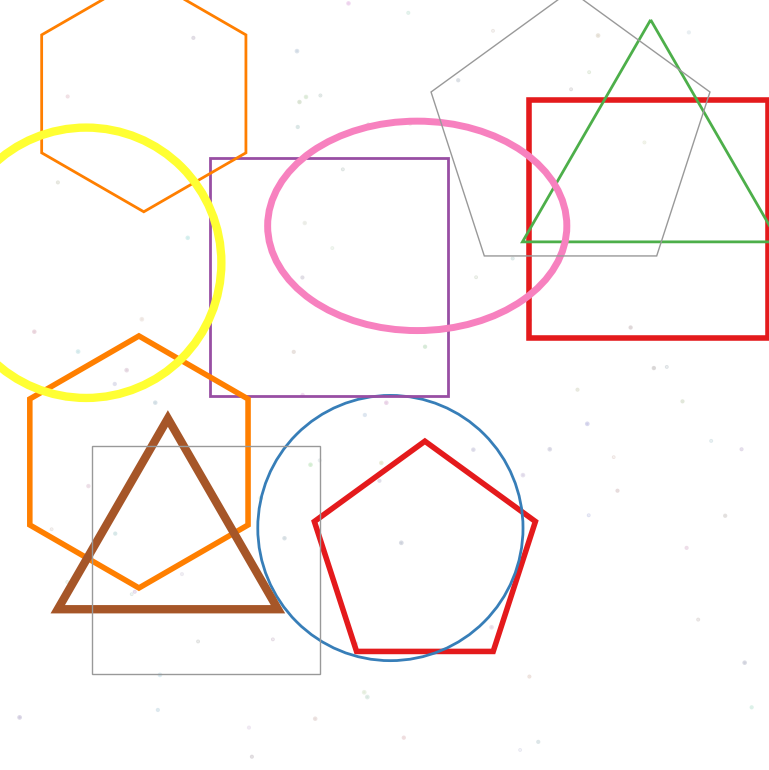[{"shape": "square", "thickness": 2, "radius": 0.77, "center": [0.842, 0.716]}, {"shape": "pentagon", "thickness": 2, "radius": 0.75, "center": [0.552, 0.276]}, {"shape": "circle", "thickness": 1, "radius": 0.86, "center": [0.507, 0.314]}, {"shape": "triangle", "thickness": 1, "radius": 0.96, "center": [0.845, 0.782]}, {"shape": "square", "thickness": 1, "radius": 0.77, "center": [0.427, 0.64]}, {"shape": "hexagon", "thickness": 2, "radius": 0.82, "center": [0.18, 0.4]}, {"shape": "hexagon", "thickness": 1, "radius": 0.77, "center": [0.187, 0.878]}, {"shape": "circle", "thickness": 3, "radius": 0.88, "center": [0.112, 0.659]}, {"shape": "triangle", "thickness": 3, "radius": 0.83, "center": [0.218, 0.291]}, {"shape": "oval", "thickness": 2.5, "radius": 0.97, "center": [0.542, 0.707]}, {"shape": "square", "thickness": 0.5, "radius": 0.74, "center": [0.268, 0.273]}, {"shape": "pentagon", "thickness": 0.5, "radius": 0.95, "center": [0.741, 0.822]}]